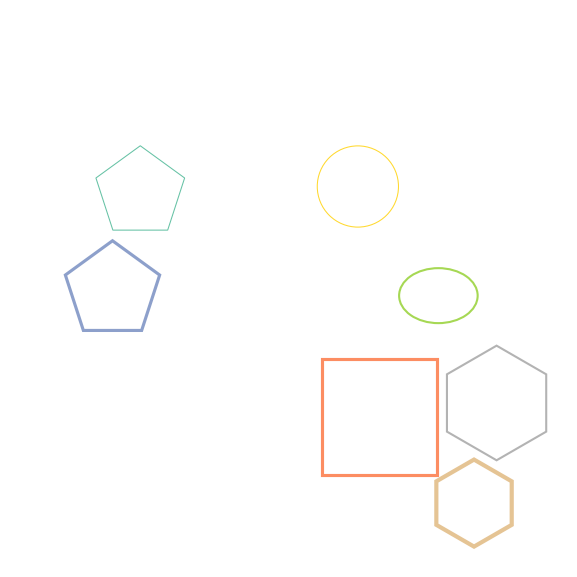[{"shape": "pentagon", "thickness": 0.5, "radius": 0.4, "center": [0.243, 0.666]}, {"shape": "square", "thickness": 1.5, "radius": 0.5, "center": [0.657, 0.277]}, {"shape": "pentagon", "thickness": 1.5, "radius": 0.43, "center": [0.195, 0.496]}, {"shape": "oval", "thickness": 1, "radius": 0.34, "center": [0.759, 0.487]}, {"shape": "circle", "thickness": 0.5, "radius": 0.35, "center": [0.62, 0.676]}, {"shape": "hexagon", "thickness": 2, "radius": 0.38, "center": [0.821, 0.128]}, {"shape": "hexagon", "thickness": 1, "radius": 0.5, "center": [0.86, 0.301]}]